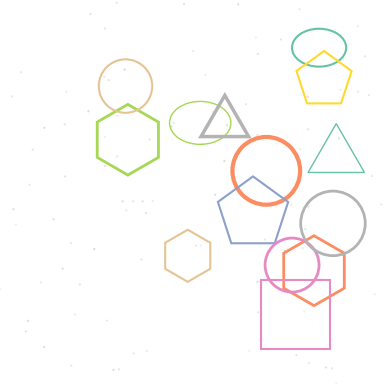[{"shape": "triangle", "thickness": 1, "radius": 0.42, "center": [0.873, 0.594]}, {"shape": "oval", "thickness": 1.5, "radius": 0.35, "center": [0.829, 0.876]}, {"shape": "hexagon", "thickness": 2, "radius": 0.45, "center": [0.816, 0.297]}, {"shape": "circle", "thickness": 3, "radius": 0.44, "center": [0.692, 0.556]}, {"shape": "pentagon", "thickness": 1.5, "radius": 0.48, "center": [0.657, 0.446]}, {"shape": "circle", "thickness": 2, "radius": 0.35, "center": [0.759, 0.311]}, {"shape": "square", "thickness": 1.5, "radius": 0.45, "center": [0.767, 0.183]}, {"shape": "oval", "thickness": 1, "radius": 0.4, "center": [0.52, 0.681]}, {"shape": "hexagon", "thickness": 2, "radius": 0.46, "center": [0.332, 0.637]}, {"shape": "pentagon", "thickness": 1.5, "radius": 0.38, "center": [0.842, 0.792]}, {"shape": "hexagon", "thickness": 1.5, "radius": 0.34, "center": [0.488, 0.336]}, {"shape": "circle", "thickness": 1.5, "radius": 0.35, "center": [0.326, 0.776]}, {"shape": "triangle", "thickness": 2.5, "radius": 0.36, "center": [0.584, 0.681]}, {"shape": "circle", "thickness": 2, "radius": 0.42, "center": [0.865, 0.42]}]